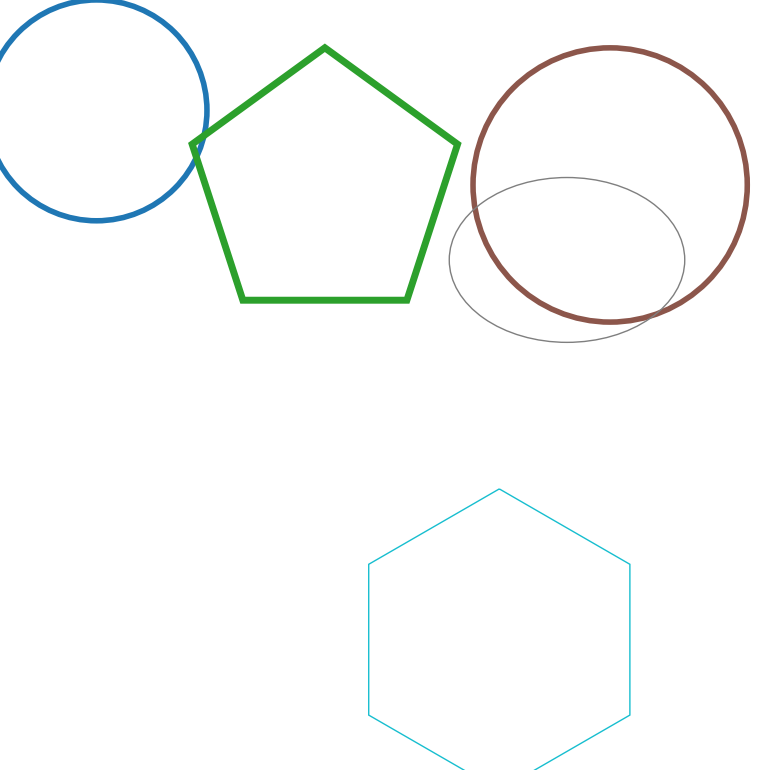[{"shape": "circle", "thickness": 2, "radius": 0.72, "center": [0.125, 0.857]}, {"shape": "pentagon", "thickness": 2.5, "radius": 0.91, "center": [0.422, 0.757]}, {"shape": "circle", "thickness": 2, "radius": 0.89, "center": [0.792, 0.76]}, {"shape": "oval", "thickness": 0.5, "radius": 0.76, "center": [0.736, 0.662]}, {"shape": "hexagon", "thickness": 0.5, "radius": 0.98, "center": [0.648, 0.169]}]